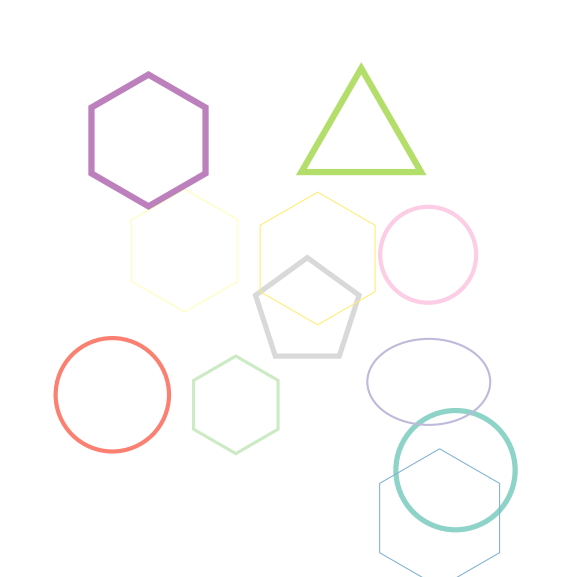[{"shape": "circle", "thickness": 2.5, "radius": 0.52, "center": [0.789, 0.185]}, {"shape": "hexagon", "thickness": 0.5, "radius": 0.53, "center": [0.32, 0.565]}, {"shape": "oval", "thickness": 1, "radius": 0.53, "center": [0.742, 0.338]}, {"shape": "circle", "thickness": 2, "radius": 0.49, "center": [0.194, 0.316]}, {"shape": "hexagon", "thickness": 0.5, "radius": 0.6, "center": [0.761, 0.102]}, {"shape": "triangle", "thickness": 3, "radius": 0.6, "center": [0.626, 0.761]}, {"shape": "circle", "thickness": 2, "radius": 0.42, "center": [0.741, 0.558]}, {"shape": "pentagon", "thickness": 2.5, "radius": 0.47, "center": [0.532, 0.459]}, {"shape": "hexagon", "thickness": 3, "radius": 0.57, "center": [0.257, 0.756]}, {"shape": "hexagon", "thickness": 1.5, "radius": 0.42, "center": [0.408, 0.298]}, {"shape": "hexagon", "thickness": 0.5, "radius": 0.57, "center": [0.55, 0.552]}]